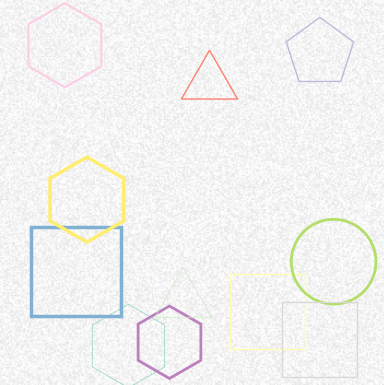[{"shape": "hexagon", "thickness": 0.5, "radius": 0.54, "center": [0.334, 0.101]}, {"shape": "square", "thickness": 1, "radius": 0.48, "center": [0.695, 0.191]}, {"shape": "pentagon", "thickness": 1, "radius": 0.46, "center": [0.831, 0.863]}, {"shape": "triangle", "thickness": 1, "radius": 0.42, "center": [0.544, 0.785]}, {"shape": "square", "thickness": 2.5, "radius": 0.58, "center": [0.197, 0.295]}, {"shape": "circle", "thickness": 2, "radius": 0.55, "center": [0.867, 0.32]}, {"shape": "hexagon", "thickness": 1.5, "radius": 0.55, "center": [0.169, 0.882]}, {"shape": "square", "thickness": 1, "radius": 0.49, "center": [0.83, 0.118]}, {"shape": "hexagon", "thickness": 2, "radius": 0.47, "center": [0.44, 0.111]}, {"shape": "triangle", "thickness": 0.5, "radius": 0.43, "center": [0.476, 0.219]}, {"shape": "hexagon", "thickness": 2.5, "radius": 0.55, "center": [0.226, 0.481]}]